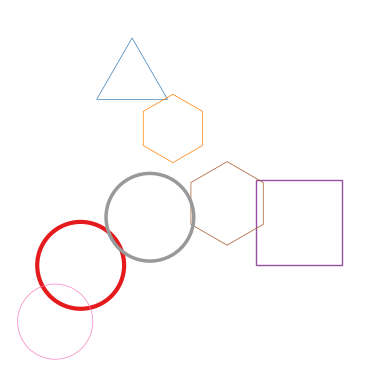[{"shape": "circle", "thickness": 3, "radius": 0.56, "center": [0.21, 0.311]}, {"shape": "triangle", "thickness": 0.5, "radius": 0.53, "center": [0.343, 0.795]}, {"shape": "square", "thickness": 1, "radius": 0.56, "center": [0.777, 0.422]}, {"shape": "hexagon", "thickness": 0.5, "radius": 0.44, "center": [0.449, 0.666]}, {"shape": "hexagon", "thickness": 0.5, "radius": 0.54, "center": [0.59, 0.472]}, {"shape": "circle", "thickness": 0.5, "radius": 0.49, "center": [0.143, 0.165]}, {"shape": "circle", "thickness": 2.5, "radius": 0.57, "center": [0.389, 0.436]}]